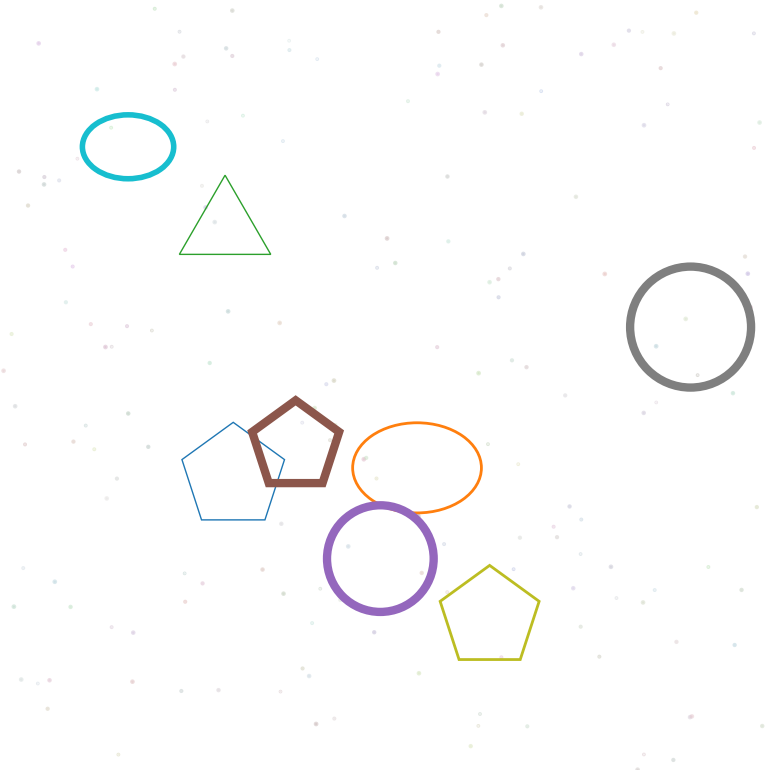[{"shape": "pentagon", "thickness": 0.5, "radius": 0.35, "center": [0.303, 0.381]}, {"shape": "oval", "thickness": 1, "radius": 0.42, "center": [0.542, 0.392]}, {"shape": "triangle", "thickness": 0.5, "radius": 0.34, "center": [0.292, 0.704]}, {"shape": "circle", "thickness": 3, "radius": 0.35, "center": [0.494, 0.275]}, {"shape": "pentagon", "thickness": 3, "radius": 0.3, "center": [0.384, 0.421]}, {"shape": "circle", "thickness": 3, "radius": 0.39, "center": [0.897, 0.575]}, {"shape": "pentagon", "thickness": 1, "radius": 0.34, "center": [0.636, 0.198]}, {"shape": "oval", "thickness": 2, "radius": 0.3, "center": [0.166, 0.809]}]